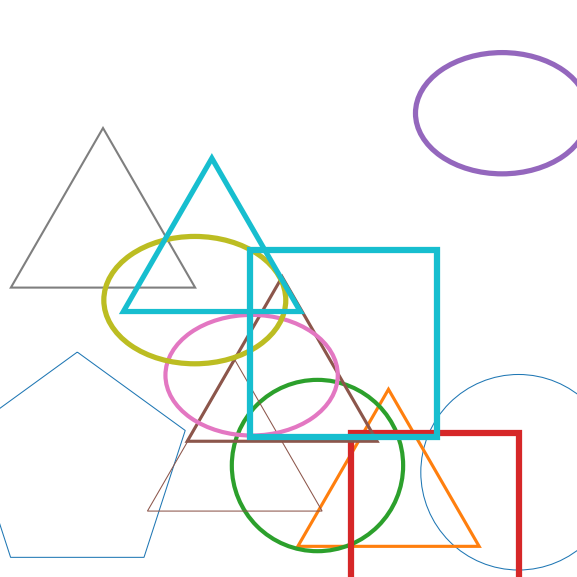[{"shape": "pentagon", "thickness": 0.5, "radius": 0.98, "center": [0.134, 0.193]}, {"shape": "circle", "thickness": 0.5, "radius": 0.85, "center": [0.898, 0.181]}, {"shape": "triangle", "thickness": 1.5, "radius": 0.91, "center": [0.673, 0.144]}, {"shape": "circle", "thickness": 2, "radius": 0.74, "center": [0.55, 0.193]}, {"shape": "square", "thickness": 3, "radius": 0.73, "center": [0.753, 0.103]}, {"shape": "oval", "thickness": 2.5, "radius": 0.75, "center": [0.869, 0.803]}, {"shape": "triangle", "thickness": 0.5, "radius": 0.87, "center": [0.407, 0.201]}, {"shape": "triangle", "thickness": 1.5, "radius": 0.95, "center": [0.489, 0.33]}, {"shape": "oval", "thickness": 2, "radius": 0.75, "center": [0.436, 0.349]}, {"shape": "triangle", "thickness": 1, "radius": 0.92, "center": [0.178, 0.593]}, {"shape": "oval", "thickness": 2.5, "radius": 0.79, "center": [0.337, 0.479]}, {"shape": "triangle", "thickness": 2.5, "radius": 0.88, "center": [0.367, 0.548]}, {"shape": "square", "thickness": 3, "radius": 0.81, "center": [0.595, 0.404]}]